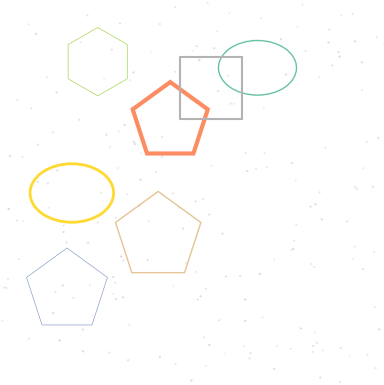[{"shape": "oval", "thickness": 1, "radius": 0.51, "center": [0.669, 0.824]}, {"shape": "pentagon", "thickness": 3, "radius": 0.51, "center": [0.442, 0.684]}, {"shape": "pentagon", "thickness": 0.5, "radius": 0.55, "center": [0.174, 0.245]}, {"shape": "hexagon", "thickness": 0.5, "radius": 0.44, "center": [0.254, 0.84]}, {"shape": "oval", "thickness": 2, "radius": 0.54, "center": [0.187, 0.499]}, {"shape": "pentagon", "thickness": 1, "radius": 0.58, "center": [0.411, 0.386]}, {"shape": "square", "thickness": 1.5, "radius": 0.4, "center": [0.548, 0.771]}]